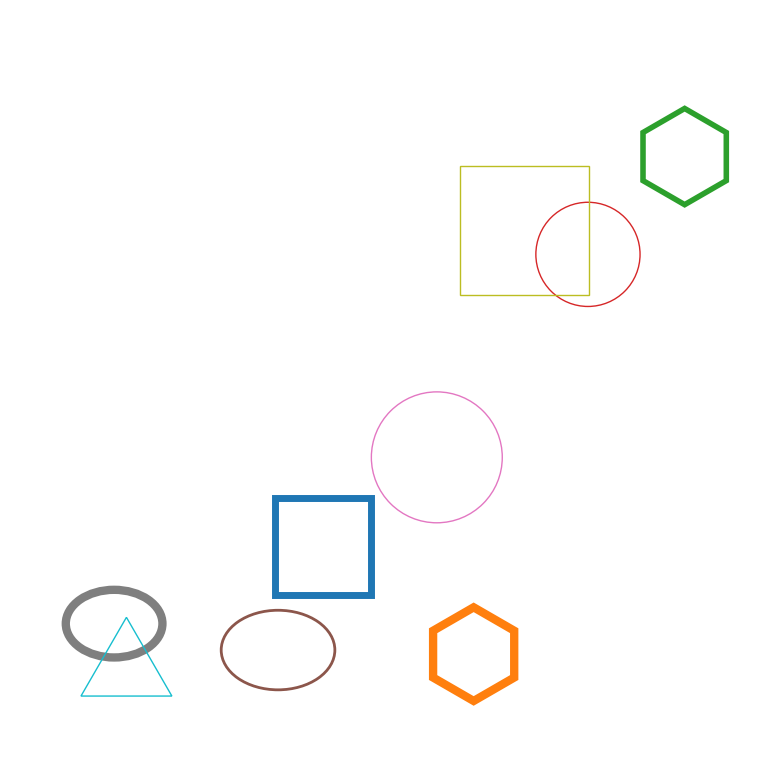[{"shape": "square", "thickness": 2.5, "radius": 0.31, "center": [0.42, 0.291]}, {"shape": "hexagon", "thickness": 3, "radius": 0.3, "center": [0.615, 0.15]}, {"shape": "hexagon", "thickness": 2, "radius": 0.31, "center": [0.889, 0.797]}, {"shape": "circle", "thickness": 0.5, "radius": 0.34, "center": [0.764, 0.67]}, {"shape": "oval", "thickness": 1, "radius": 0.37, "center": [0.361, 0.156]}, {"shape": "circle", "thickness": 0.5, "radius": 0.43, "center": [0.567, 0.406]}, {"shape": "oval", "thickness": 3, "radius": 0.31, "center": [0.148, 0.19]}, {"shape": "square", "thickness": 0.5, "radius": 0.42, "center": [0.681, 0.701]}, {"shape": "triangle", "thickness": 0.5, "radius": 0.34, "center": [0.164, 0.13]}]